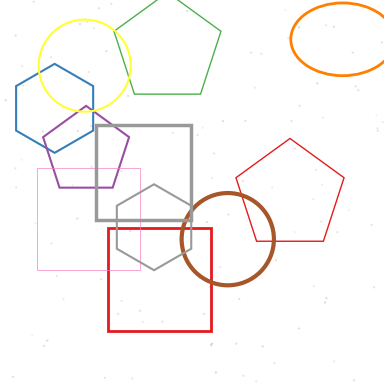[{"shape": "square", "thickness": 2, "radius": 0.67, "center": [0.414, 0.273]}, {"shape": "pentagon", "thickness": 1, "radius": 0.74, "center": [0.753, 0.493]}, {"shape": "hexagon", "thickness": 1.5, "radius": 0.58, "center": [0.142, 0.719]}, {"shape": "pentagon", "thickness": 1, "radius": 0.73, "center": [0.435, 0.874]}, {"shape": "pentagon", "thickness": 1.5, "radius": 0.59, "center": [0.224, 0.608]}, {"shape": "oval", "thickness": 2, "radius": 0.67, "center": [0.89, 0.898]}, {"shape": "circle", "thickness": 1.5, "radius": 0.6, "center": [0.22, 0.829]}, {"shape": "circle", "thickness": 3, "radius": 0.6, "center": [0.592, 0.379]}, {"shape": "square", "thickness": 0.5, "radius": 0.67, "center": [0.23, 0.432]}, {"shape": "square", "thickness": 2.5, "radius": 0.62, "center": [0.372, 0.551]}, {"shape": "hexagon", "thickness": 1.5, "radius": 0.56, "center": [0.4, 0.41]}]